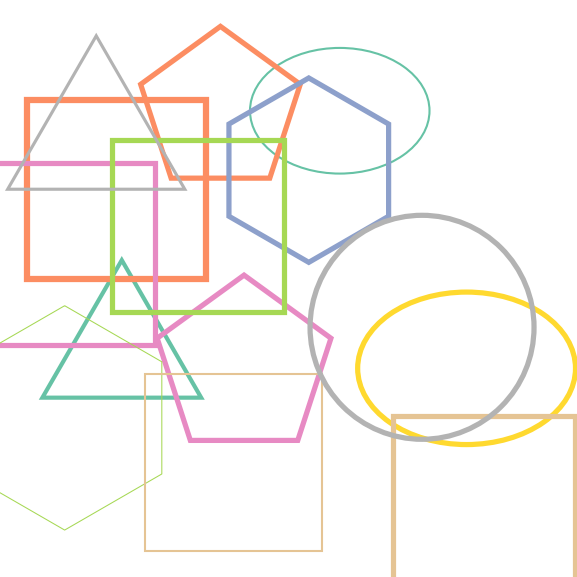[{"shape": "triangle", "thickness": 2, "radius": 0.79, "center": [0.211, 0.39]}, {"shape": "oval", "thickness": 1, "radius": 0.78, "center": [0.588, 0.807]}, {"shape": "square", "thickness": 3, "radius": 0.77, "center": [0.202, 0.67]}, {"shape": "pentagon", "thickness": 2.5, "radius": 0.73, "center": [0.382, 0.808]}, {"shape": "hexagon", "thickness": 2.5, "radius": 0.8, "center": [0.535, 0.704]}, {"shape": "pentagon", "thickness": 2.5, "radius": 0.79, "center": [0.423, 0.365]}, {"shape": "square", "thickness": 2.5, "radius": 0.79, "center": [0.111, 0.559]}, {"shape": "square", "thickness": 2.5, "radius": 0.74, "center": [0.344, 0.607]}, {"shape": "hexagon", "thickness": 0.5, "radius": 0.97, "center": [0.112, 0.276]}, {"shape": "oval", "thickness": 2.5, "radius": 0.94, "center": [0.808, 0.361]}, {"shape": "square", "thickness": 2.5, "radius": 0.79, "center": [0.838, 0.12]}, {"shape": "square", "thickness": 1, "radius": 0.77, "center": [0.405, 0.197]}, {"shape": "circle", "thickness": 2.5, "radius": 0.97, "center": [0.731, 0.432]}, {"shape": "triangle", "thickness": 1.5, "radius": 0.89, "center": [0.167, 0.76]}]